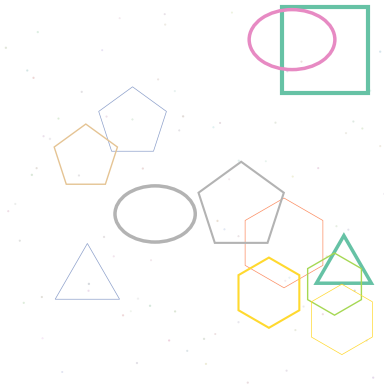[{"shape": "square", "thickness": 3, "radius": 0.56, "center": [0.844, 0.871]}, {"shape": "triangle", "thickness": 2.5, "radius": 0.41, "center": [0.893, 0.306]}, {"shape": "hexagon", "thickness": 0.5, "radius": 0.58, "center": [0.738, 0.369]}, {"shape": "triangle", "thickness": 0.5, "radius": 0.48, "center": [0.227, 0.271]}, {"shape": "pentagon", "thickness": 0.5, "radius": 0.46, "center": [0.344, 0.682]}, {"shape": "oval", "thickness": 2.5, "radius": 0.56, "center": [0.758, 0.897]}, {"shape": "hexagon", "thickness": 1, "radius": 0.4, "center": [0.869, 0.262]}, {"shape": "hexagon", "thickness": 0.5, "radius": 0.46, "center": [0.888, 0.17]}, {"shape": "hexagon", "thickness": 1.5, "radius": 0.46, "center": [0.698, 0.24]}, {"shape": "pentagon", "thickness": 1, "radius": 0.43, "center": [0.223, 0.591]}, {"shape": "pentagon", "thickness": 1.5, "radius": 0.58, "center": [0.626, 0.463]}, {"shape": "oval", "thickness": 2.5, "radius": 0.52, "center": [0.403, 0.444]}]